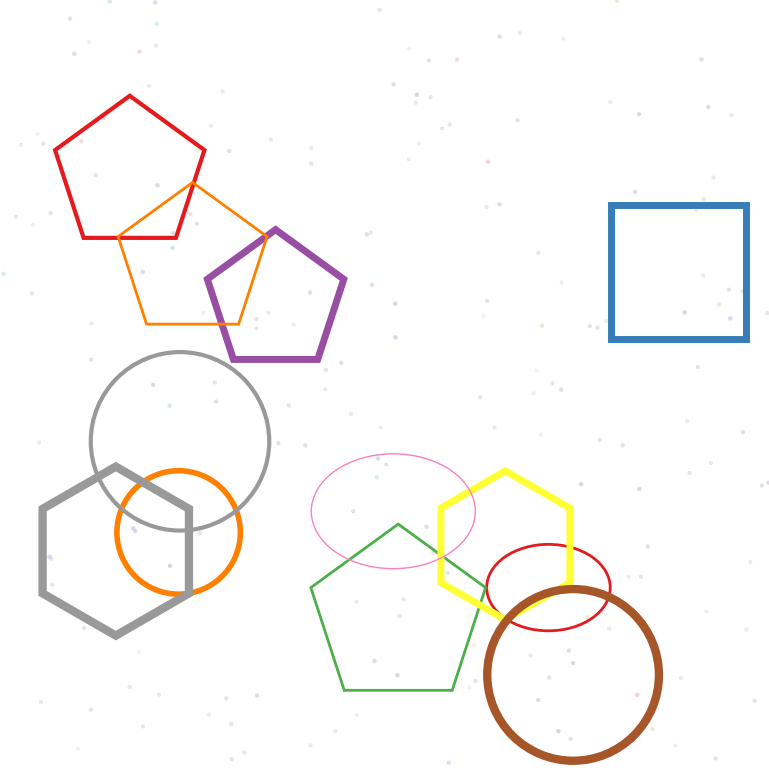[{"shape": "pentagon", "thickness": 1.5, "radius": 0.51, "center": [0.169, 0.774]}, {"shape": "oval", "thickness": 1, "radius": 0.4, "center": [0.712, 0.237]}, {"shape": "square", "thickness": 2.5, "radius": 0.44, "center": [0.882, 0.647]}, {"shape": "pentagon", "thickness": 1, "radius": 0.6, "center": [0.517, 0.2]}, {"shape": "pentagon", "thickness": 2.5, "radius": 0.47, "center": [0.358, 0.609]}, {"shape": "pentagon", "thickness": 1, "radius": 0.51, "center": [0.25, 0.661]}, {"shape": "circle", "thickness": 2, "radius": 0.4, "center": [0.232, 0.309]}, {"shape": "hexagon", "thickness": 2.5, "radius": 0.48, "center": [0.656, 0.292]}, {"shape": "circle", "thickness": 3, "radius": 0.56, "center": [0.744, 0.123]}, {"shape": "oval", "thickness": 0.5, "radius": 0.53, "center": [0.511, 0.336]}, {"shape": "circle", "thickness": 1.5, "radius": 0.58, "center": [0.234, 0.427]}, {"shape": "hexagon", "thickness": 3, "radius": 0.55, "center": [0.15, 0.284]}]